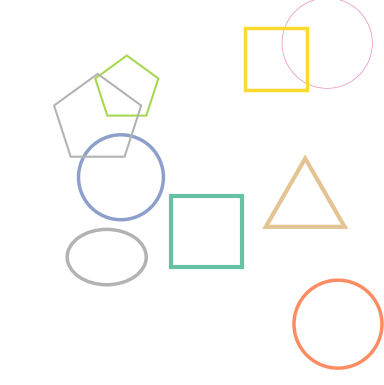[{"shape": "square", "thickness": 3, "radius": 0.46, "center": [0.536, 0.399]}, {"shape": "circle", "thickness": 2.5, "radius": 0.57, "center": [0.878, 0.158]}, {"shape": "circle", "thickness": 2.5, "radius": 0.55, "center": [0.314, 0.54]}, {"shape": "circle", "thickness": 0.5, "radius": 0.59, "center": [0.85, 0.888]}, {"shape": "pentagon", "thickness": 1.5, "radius": 0.43, "center": [0.329, 0.769]}, {"shape": "square", "thickness": 2.5, "radius": 0.4, "center": [0.717, 0.848]}, {"shape": "triangle", "thickness": 3, "radius": 0.59, "center": [0.793, 0.47]}, {"shape": "pentagon", "thickness": 1.5, "radius": 0.59, "center": [0.254, 0.689]}, {"shape": "oval", "thickness": 2.5, "radius": 0.51, "center": [0.277, 0.332]}]